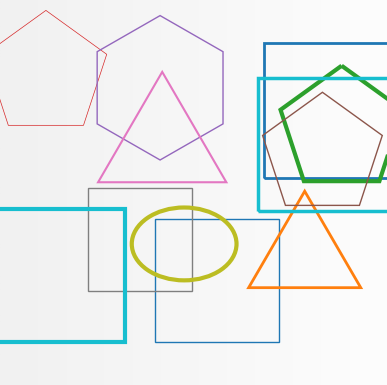[{"shape": "square", "thickness": 1, "radius": 0.8, "center": [0.56, 0.271]}, {"shape": "square", "thickness": 2, "radius": 0.87, "center": [0.857, 0.713]}, {"shape": "triangle", "thickness": 2, "radius": 0.84, "center": [0.786, 0.336]}, {"shape": "pentagon", "thickness": 3, "radius": 0.83, "center": [0.882, 0.664]}, {"shape": "pentagon", "thickness": 0.5, "radius": 0.83, "center": [0.118, 0.808]}, {"shape": "hexagon", "thickness": 1, "radius": 0.94, "center": [0.413, 0.772]}, {"shape": "pentagon", "thickness": 1, "radius": 0.81, "center": [0.832, 0.598]}, {"shape": "triangle", "thickness": 1.5, "radius": 0.96, "center": [0.419, 0.622]}, {"shape": "square", "thickness": 1, "radius": 0.67, "center": [0.362, 0.377]}, {"shape": "oval", "thickness": 3, "radius": 0.68, "center": [0.475, 0.366]}, {"shape": "square", "thickness": 3, "radius": 0.86, "center": [0.151, 0.285]}, {"shape": "square", "thickness": 2.5, "radius": 0.86, "center": [0.839, 0.626]}]